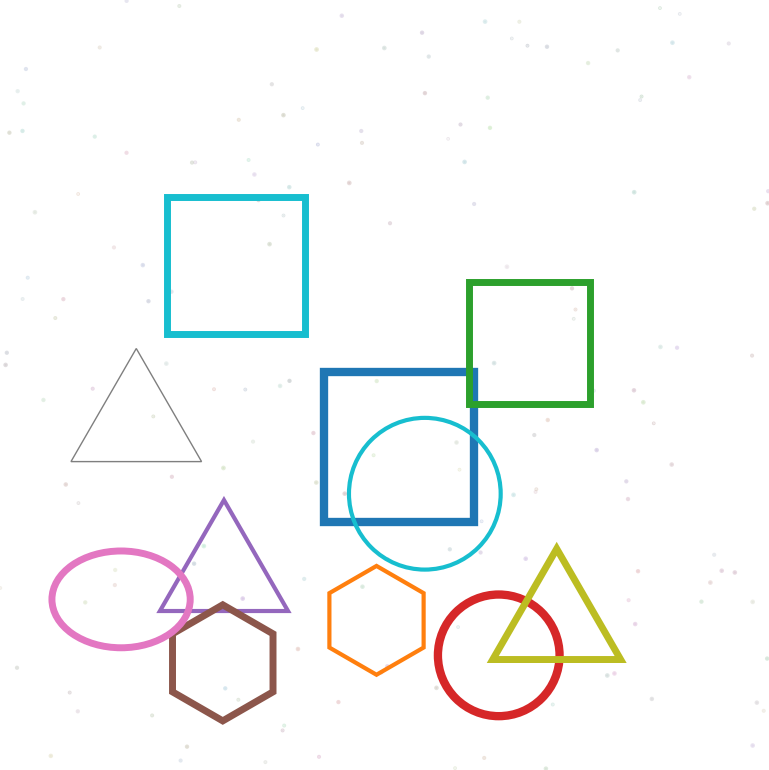[{"shape": "square", "thickness": 3, "radius": 0.49, "center": [0.519, 0.42]}, {"shape": "hexagon", "thickness": 1.5, "radius": 0.35, "center": [0.489, 0.194]}, {"shape": "square", "thickness": 2.5, "radius": 0.39, "center": [0.687, 0.555]}, {"shape": "circle", "thickness": 3, "radius": 0.39, "center": [0.648, 0.149]}, {"shape": "triangle", "thickness": 1.5, "radius": 0.48, "center": [0.291, 0.255]}, {"shape": "hexagon", "thickness": 2.5, "radius": 0.38, "center": [0.289, 0.139]}, {"shape": "oval", "thickness": 2.5, "radius": 0.45, "center": [0.157, 0.222]}, {"shape": "triangle", "thickness": 0.5, "radius": 0.49, "center": [0.177, 0.449]}, {"shape": "triangle", "thickness": 2.5, "radius": 0.48, "center": [0.723, 0.191]}, {"shape": "circle", "thickness": 1.5, "radius": 0.49, "center": [0.552, 0.359]}, {"shape": "square", "thickness": 2.5, "radius": 0.45, "center": [0.306, 0.655]}]